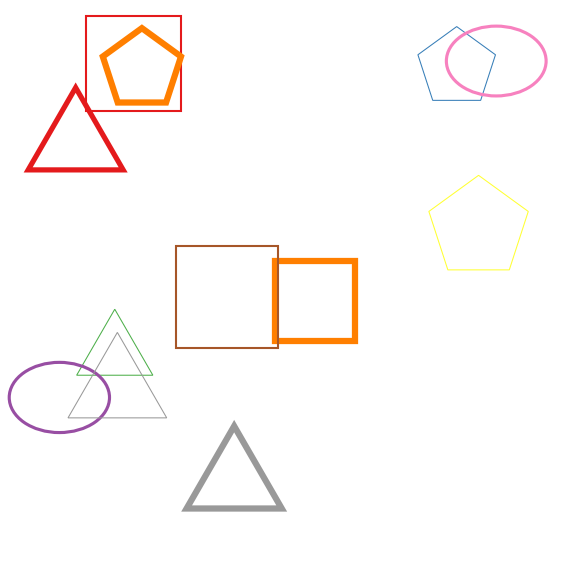[{"shape": "triangle", "thickness": 2.5, "radius": 0.47, "center": [0.131, 0.752]}, {"shape": "square", "thickness": 1, "radius": 0.41, "center": [0.232, 0.889]}, {"shape": "pentagon", "thickness": 0.5, "radius": 0.35, "center": [0.791, 0.882]}, {"shape": "triangle", "thickness": 0.5, "radius": 0.38, "center": [0.199, 0.387]}, {"shape": "oval", "thickness": 1.5, "radius": 0.43, "center": [0.103, 0.311]}, {"shape": "pentagon", "thickness": 3, "radius": 0.36, "center": [0.246, 0.879]}, {"shape": "square", "thickness": 3, "radius": 0.35, "center": [0.545, 0.478]}, {"shape": "pentagon", "thickness": 0.5, "radius": 0.45, "center": [0.829, 0.605]}, {"shape": "square", "thickness": 1, "radius": 0.44, "center": [0.393, 0.484]}, {"shape": "oval", "thickness": 1.5, "radius": 0.43, "center": [0.859, 0.893]}, {"shape": "triangle", "thickness": 3, "radius": 0.48, "center": [0.405, 0.166]}, {"shape": "triangle", "thickness": 0.5, "radius": 0.49, "center": [0.203, 0.325]}]